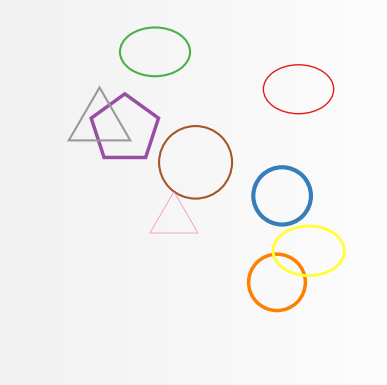[{"shape": "oval", "thickness": 1, "radius": 0.45, "center": [0.77, 0.768]}, {"shape": "circle", "thickness": 3, "radius": 0.37, "center": [0.728, 0.491]}, {"shape": "oval", "thickness": 1.5, "radius": 0.45, "center": [0.4, 0.865]}, {"shape": "pentagon", "thickness": 2.5, "radius": 0.46, "center": [0.322, 0.665]}, {"shape": "circle", "thickness": 2.5, "radius": 0.37, "center": [0.715, 0.267]}, {"shape": "oval", "thickness": 2, "radius": 0.46, "center": [0.797, 0.348]}, {"shape": "circle", "thickness": 1.5, "radius": 0.47, "center": [0.505, 0.578]}, {"shape": "triangle", "thickness": 0.5, "radius": 0.36, "center": [0.449, 0.431]}, {"shape": "triangle", "thickness": 1.5, "radius": 0.46, "center": [0.257, 0.681]}]